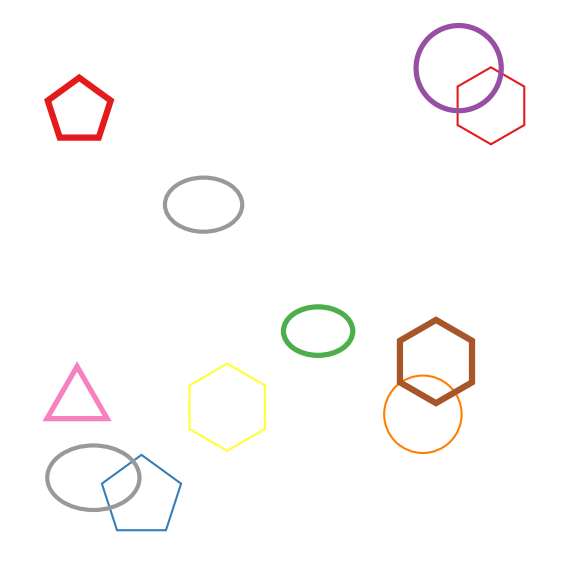[{"shape": "hexagon", "thickness": 1, "radius": 0.33, "center": [0.85, 0.816]}, {"shape": "pentagon", "thickness": 3, "radius": 0.29, "center": [0.137, 0.807]}, {"shape": "pentagon", "thickness": 1, "radius": 0.36, "center": [0.245, 0.139]}, {"shape": "oval", "thickness": 2.5, "radius": 0.3, "center": [0.551, 0.426]}, {"shape": "circle", "thickness": 2.5, "radius": 0.37, "center": [0.794, 0.881]}, {"shape": "circle", "thickness": 1, "radius": 0.34, "center": [0.732, 0.282]}, {"shape": "hexagon", "thickness": 1, "radius": 0.38, "center": [0.394, 0.294]}, {"shape": "hexagon", "thickness": 3, "radius": 0.36, "center": [0.755, 0.373]}, {"shape": "triangle", "thickness": 2.5, "radius": 0.3, "center": [0.133, 0.304]}, {"shape": "oval", "thickness": 2, "radius": 0.4, "center": [0.162, 0.172]}, {"shape": "oval", "thickness": 2, "radius": 0.33, "center": [0.353, 0.645]}]